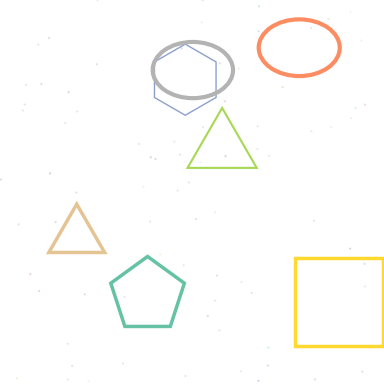[{"shape": "pentagon", "thickness": 2.5, "radius": 0.5, "center": [0.383, 0.233]}, {"shape": "oval", "thickness": 3, "radius": 0.53, "center": [0.777, 0.876]}, {"shape": "hexagon", "thickness": 1, "radius": 0.46, "center": [0.481, 0.793]}, {"shape": "triangle", "thickness": 1.5, "radius": 0.52, "center": [0.577, 0.616]}, {"shape": "square", "thickness": 2.5, "radius": 0.57, "center": [0.88, 0.216]}, {"shape": "triangle", "thickness": 2.5, "radius": 0.42, "center": [0.199, 0.386]}, {"shape": "oval", "thickness": 3, "radius": 0.52, "center": [0.501, 0.818]}]